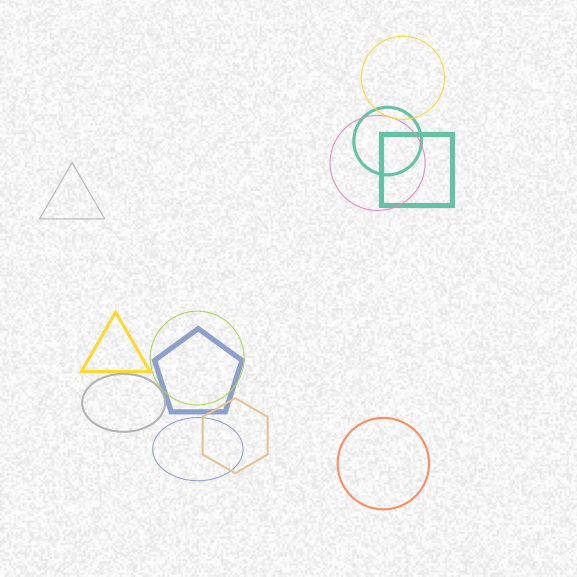[{"shape": "square", "thickness": 2.5, "radius": 0.31, "center": [0.721, 0.705]}, {"shape": "circle", "thickness": 1.5, "radius": 0.29, "center": [0.671, 0.755]}, {"shape": "circle", "thickness": 1, "radius": 0.4, "center": [0.664, 0.196]}, {"shape": "oval", "thickness": 0.5, "radius": 0.39, "center": [0.343, 0.221]}, {"shape": "pentagon", "thickness": 2.5, "radius": 0.4, "center": [0.343, 0.35]}, {"shape": "circle", "thickness": 0.5, "radius": 0.41, "center": [0.654, 0.717]}, {"shape": "circle", "thickness": 0.5, "radius": 0.41, "center": [0.342, 0.379]}, {"shape": "triangle", "thickness": 1.5, "radius": 0.34, "center": [0.2, 0.39]}, {"shape": "circle", "thickness": 0.5, "radius": 0.36, "center": [0.698, 0.864]}, {"shape": "hexagon", "thickness": 1, "radius": 0.33, "center": [0.407, 0.245]}, {"shape": "oval", "thickness": 1, "radius": 0.36, "center": [0.214, 0.302]}, {"shape": "triangle", "thickness": 0.5, "radius": 0.33, "center": [0.125, 0.653]}]